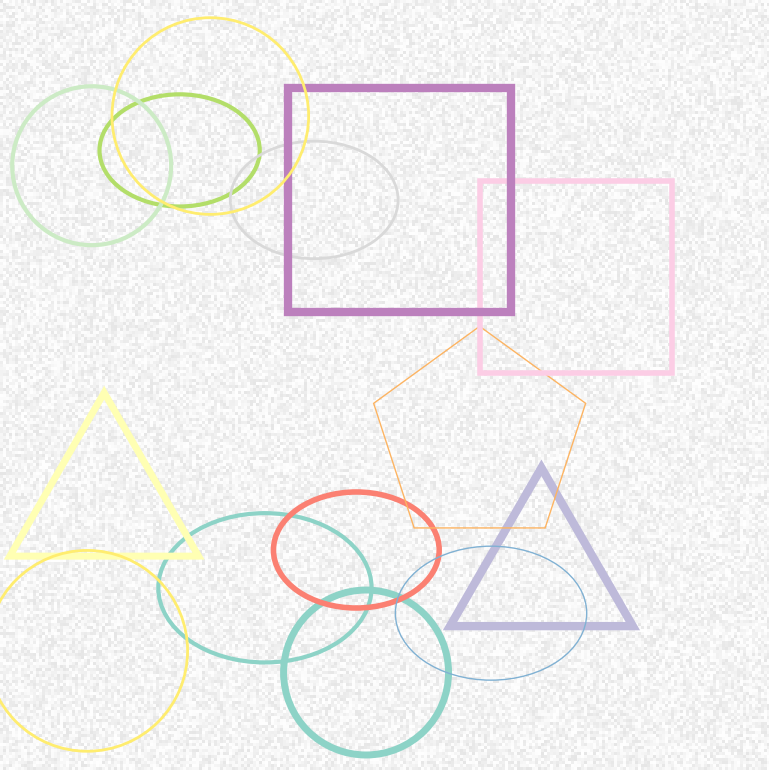[{"shape": "oval", "thickness": 1.5, "radius": 0.69, "center": [0.344, 0.237]}, {"shape": "circle", "thickness": 2.5, "radius": 0.54, "center": [0.475, 0.127]}, {"shape": "triangle", "thickness": 2.5, "radius": 0.71, "center": [0.135, 0.349]}, {"shape": "triangle", "thickness": 3, "radius": 0.69, "center": [0.703, 0.255]}, {"shape": "oval", "thickness": 2, "radius": 0.54, "center": [0.463, 0.286]}, {"shape": "oval", "thickness": 0.5, "radius": 0.62, "center": [0.638, 0.204]}, {"shape": "pentagon", "thickness": 0.5, "radius": 0.72, "center": [0.623, 0.431]}, {"shape": "oval", "thickness": 1.5, "radius": 0.52, "center": [0.233, 0.805]}, {"shape": "square", "thickness": 2, "radius": 0.62, "center": [0.748, 0.64]}, {"shape": "oval", "thickness": 1, "radius": 0.54, "center": [0.408, 0.74]}, {"shape": "square", "thickness": 3, "radius": 0.73, "center": [0.519, 0.74]}, {"shape": "circle", "thickness": 1.5, "radius": 0.52, "center": [0.119, 0.785]}, {"shape": "circle", "thickness": 1, "radius": 0.64, "center": [0.273, 0.849]}, {"shape": "circle", "thickness": 1, "radius": 0.65, "center": [0.113, 0.155]}]